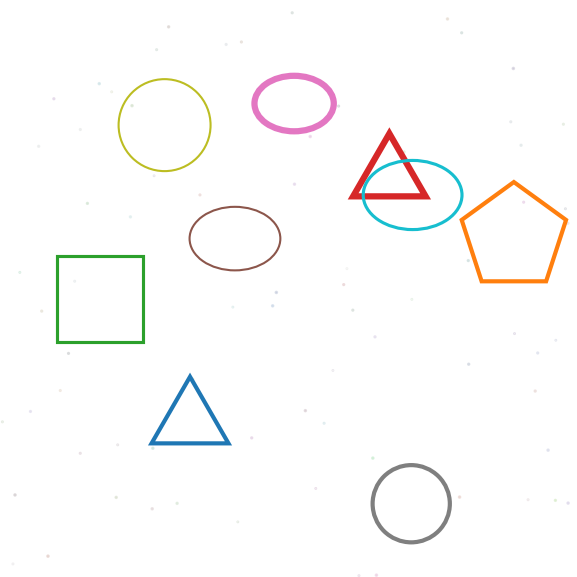[{"shape": "triangle", "thickness": 2, "radius": 0.38, "center": [0.329, 0.27]}, {"shape": "pentagon", "thickness": 2, "radius": 0.48, "center": [0.89, 0.589]}, {"shape": "square", "thickness": 1.5, "radius": 0.37, "center": [0.173, 0.482]}, {"shape": "triangle", "thickness": 3, "radius": 0.36, "center": [0.674, 0.695]}, {"shape": "oval", "thickness": 1, "radius": 0.39, "center": [0.407, 0.586]}, {"shape": "oval", "thickness": 3, "radius": 0.34, "center": [0.509, 0.82]}, {"shape": "circle", "thickness": 2, "radius": 0.33, "center": [0.712, 0.127]}, {"shape": "circle", "thickness": 1, "radius": 0.4, "center": [0.285, 0.782]}, {"shape": "oval", "thickness": 1.5, "radius": 0.43, "center": [0.714, 0.661]}]